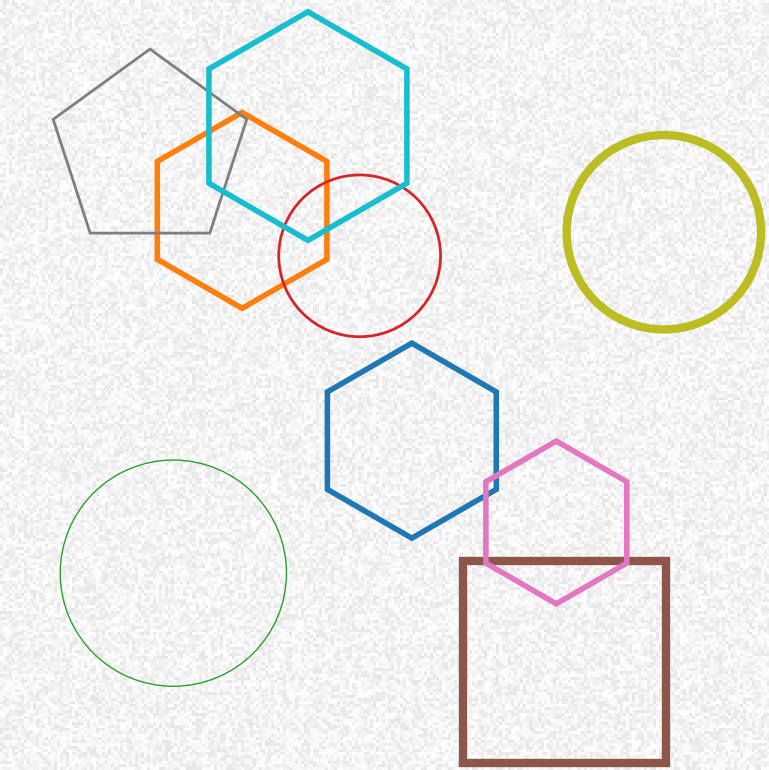[{"shape": "hexagon", "thickness": 2, "radius": 0.63, "center": [0.535, 0.428]}, {"shape": "hexagon", "thickness": 2, "radius": 0.64, "center": [0.314, 0.727]}, {"shape": "circle", "thickness": 0.5, "radius": 0.73, "center": [0.225, 0.256]}, {"shape": "circle", "thickness": 1, "radius": 0.53, "center": [0.467, 0.668]}, {"shape": "square", "thickness": 3, "radius": 0.66, "center": [0.733, 0.14]}, {"shape": "hexagon", "thickness": 2, "radius": 0.53, "center": [0.723, 0.322]}, {"shape": "pentagon", "thickness": 1, "radius": 0.66, "center": [0.195, 0.804]}, {"shape": "circle", "thickness": 3, "radius": 0.63, "center": [0.862, 0.698]}, {"shape": "hexagon", "thickness": 2, "radius": 0.74, "center": [0.4, 0.836]}]